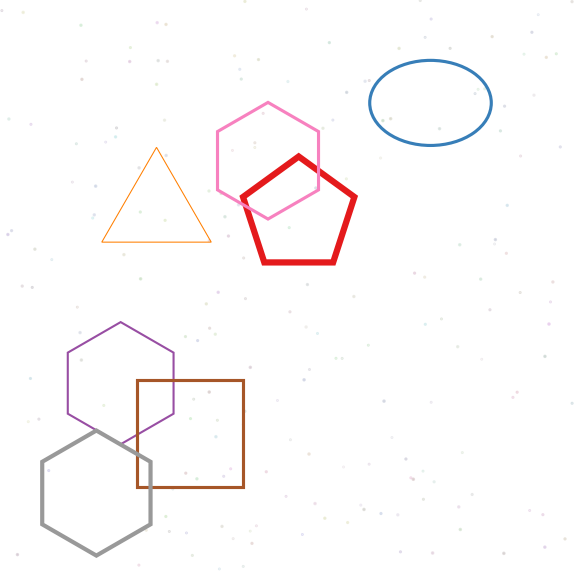[{"shape": "pentagon", "thickness": 3, "radius": 0.51, "center": [0.517, 0.627]}, {"shape": "oval", "thickness": 1.5, "radius": 0.53, "center": [0.745, 0.821]}, {"shape": "hexagon", "thickness": 1, "radius": 0.53, "center": [0.209, 0.336]}, {"shape": "triangle", "thickness": 0.5, "radius": 0.55, "center": [0.271, 0.635]}, {"shape": "square", "thickness": 1.5, "radius": 0.46, "center": [0.329, 0.249]}, {"shape": "hexagon", "thickness": 1.5, "radius": 0.5, "center": [0.464, 0.721]}, {"shape": "hexagon", "thickness": 2, "radius": 0.54, "center": [0.167, 0.145]}]